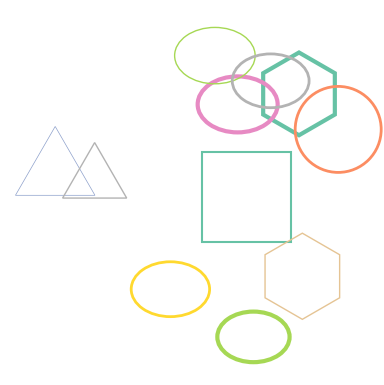[{"shape": "hexagon", "thickness": 3, "radius": 0.54, "center": [0.777, 0.756]}, {"shape": "square", "thickness": 1.5, "radius": 0.58, "center": [0.641, 0.488]}, {"shape": "circle", "thickness": 2, "radius": 0.56, "center": [0.878, 0.664]}, {"shape": "triangle", "thickness": 0.5, "radius": 0.6, "center": [0.143, 0.552]}, {"shape": "oval", "thickness": 3, "radius": 0.52, "center": [0.617, 0.729]}, {"shape": "oval", "thickness": 1, "radius": 0.52, "center": [0.558, 0.856]}, {"shape": "oval", "thickness": 3, "radius": 0.47, "center": [0.658, 0.125]}, {"shape": "oval", "thickness": 2, "radius": 0.51, "center": [0.443, 0.249]}, {"shape": "hexagon", "thickness": 1, "radius": 0.56, "center": [0.785, 0.282]}, {"shape": "triangle", "thickness": 1, "radius": 0.48, "center": [0.246, 0.534]}, {"shape": "oval", "thickness": 2, "radius": 0.5, "center": [0.703, 0.79]}]